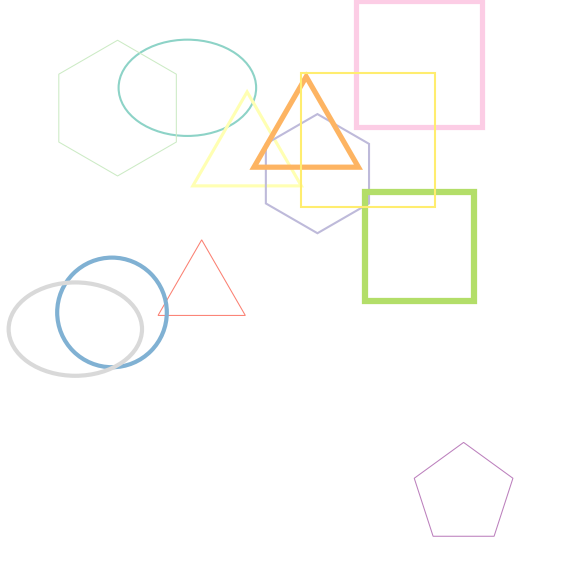[{"shape": "oval", "thickness": 1, "radius": 0.6, "center": [0.324, 0.847]}, {"shape": "triangle", "thickness": 1.5, "radius": 0.54, "center": [0.428, 0.732]}, {"shape": "hexagon", "thickness": 1, "radius": 0.52, "center": [0.55, 0.698]}, {"shape": "triangle", "thickness": 0.5, "radius": 0.44, "center": [0.349, 0.497]}, {"shape": "circle", "thickness": 2, "radius": 0.47, "center": [0.194, 0.458]}, {"shape": "triangle", "thickness": 2.5, "radius": 0.52, "center": [0.53, 0.762]}, {"shape": "square", "thickness": 3, "radius": 0.47, "center": [0.727, 0.572]}, {"shape": "square", "thickness": 2.5, "radius": 0.55, "center": [0.726, 0.888]}, {"shape": "oval", "thickness": 2, "radius": 0.58, "center": [0.13, 0.429]}, {"shape": "pentagon", "thickness": 0.5, "radius": 0.45, "center": [0.803, 0.143]}, {"shape": "hexagon", "thickness": 0.5, "radius": 0.59, "center": [0.204, 0.812]}, {"shape": "square", "thickness": 1, "radius": 0.58, "center": [0.638, 0.757]}]